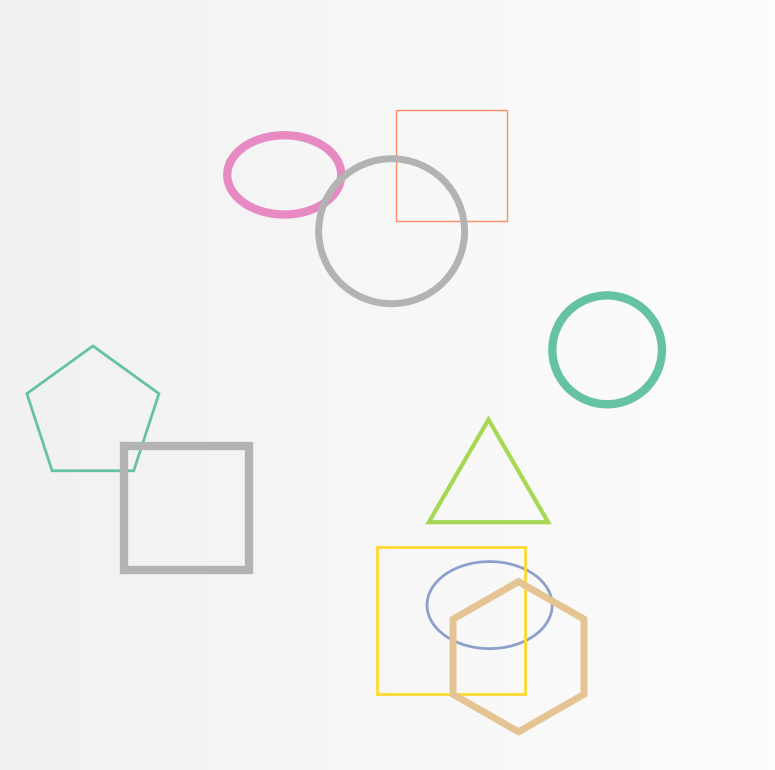[{"shape": "circle", "thickness": 3, "radius": 0.35, "center": [0.783, 0.546]}, {"shape": "pentagon", "thickness": 1, "radius": 0.45, "center": [0.12, 0.461]}, {"shape": "square", "thickness": 0.5, "radius": 0.36, "center": [0.583, 0.785]}, {"shape": "oval", "thickness": 1, "radius": 0.4, "center": [0.632, 0.214]}, {"shape": "oval", "thickness": 3, "radius": 0.37, "center": [0.367, 0.773]}, {"shape": "triangle", "thickness": 1.5, "radius": 0.44, "center": [0.63, 0.366]}, {"shape": "square", "thickness": 1, "radius": 0.48, "center": [0.582, 0.194]}, {"shape": "hexagon", "thickness": 2.5, "radius": 0.49, "center": [0.669, 0.147]}, {"shape": "circle", "thickness": 2.5, "radius": 0.47, "center": [0.505, 0.7]}, {"shape": "square", "thickness": 3, "radius": 0.4, "center": [0.24, 0.34]}]